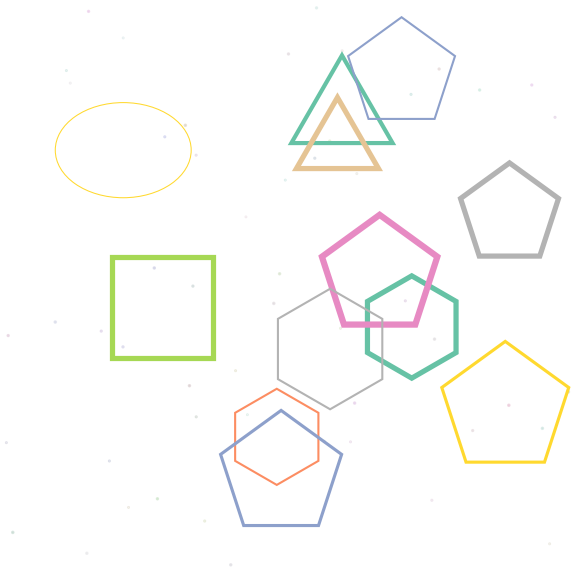[{"shape": "hexagon", "thickness": 2.5, "radius": 0.44, "center": [0.713, 0.433]}, {"shape": "triangle", "thickness": 2, "radius": 0.51, "center": [0.592, 0.802]}, {"shape": "hexagon", "thickness": 1, "radius": 0.42, "center": [0.479, 0.243]}, {"shape": "pentagon", "thickness": 1, "radius": 0.49, "center": [0.695, 0.872]}, {"shape": "pentagon", "thickness": 1.5, "radius": 0.55, "center": [0.487, 0.178]}, {"shape": "pentagon", "thickness": 3, "radius": 0.53, "center": [0.657, 0.522]}, {"shape": "square", "thickness": 2.5, "radius": 0.43, "center": [0.281, 0.467]}, {"shape": "oval", "thickness": 0.5, "radius": 0.59, "center": [0.213, 0.739]}, {"shape": "pentagon", "thickness": 1.5, "radius": 0.58, "center": [0.875, 0.292]}, {"shape": "triangle", "thickness": 2.5, "radius": 0.41, "center": [0.584, 0.748]}, {"shape": "hexagon", "thickness": 1, "radius": 0.52, "center": [0.572, 0.395]}, {"shape": "pentagon", "thickness": 2.5, "radius": 0.45, "center": [0.882, 0.628]}]